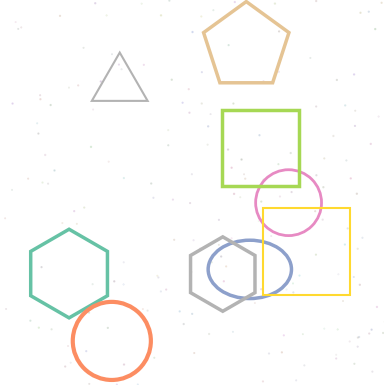[{"shape": "hexagon", "thickness": 2.5, "radius": 0.58, "center": [0.179, 0.289]}, {"shape": "circle", "thickness": 3, "radius": 0.51, "center": [0.29, 0.114]}, {"shape": "oval", "thickness": 2.5, "radius": 0.54, "center": [0.649, 0.3]}, {"shape": "circle", "thickness": 2, "radius": 0.43, "center": [0.75, 0.474]}, {"shape": "square", "thickness": 2.5, "radius": 0.5, "center": [0.677, 0.616]}, {"shape": "square", "thickness": 1.5, "radius": 0.56, "center": [0.795, 0.347]}, {"shape": "pentagon", "thickness": 2.5, "radius": 0.58, "center": [0.64, 0.879]}, {"shape": "triangle", "thickness": 1.5, "radius": 0.42, "center": [0.311, 0.78]}, {"shape": "hexagon", "thickness": 2.5, "radius": 0.48, "center": [0.579, 0.288]}]